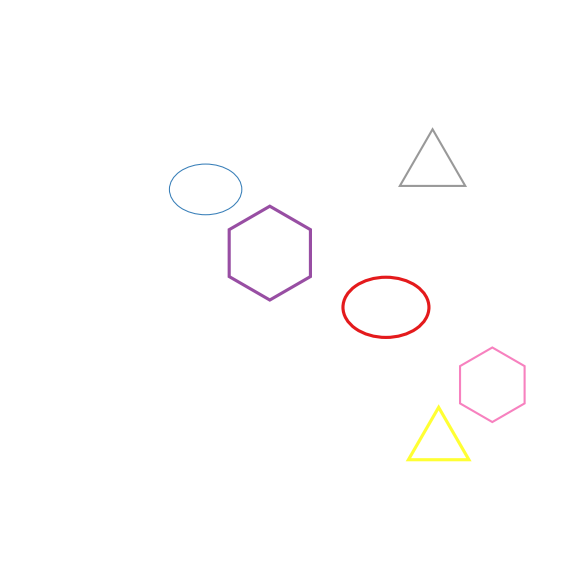[{"shape": "oval", "thickness": 1.5, "radius": 0.37, "center": [0.668, 0.467]}, {"shape": "oval", "thickness": 0.5, "radius": 0.31, "center": [0.356, 0.671]}, {"shape": "hexagon", "thickness": 1.5, "radius": 0.41, "center": [0.467, 0.561]}, {"shape": "triangle", "thickness": 1.5, "radius": 0.3, "center": [0.76, 0.233]}, {"shape": "hexagon", "thickness": 1, "radius": 0.32, "center": [0.853, 0.333]}, {"shape": "triangle", "thickness": 1, "radius": 0.33, "center": [0.749, 0.71]}]